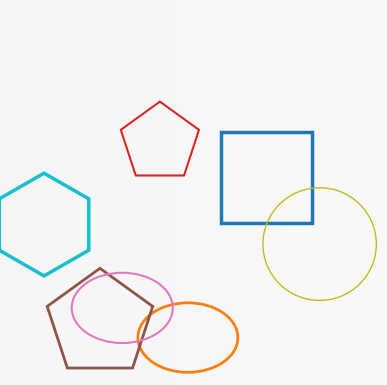[{"shape": "square", "thickness": 2.5, "radius": 0.59, "center": [0.688, 0.539]}, {"shape": "oval", "thickness": 2, "radius": 0.65, "center": [0.485, 0.123]}, {"shape": "pentagon", "thickness": 1.5, "radius": 0.53, "center": [0.413, 0.63]}, {"shape": "pentagon", "thickness": 2, "radius": 0.72, "center": [0.258, 0.16]}, {"shape": "oval", "thickness": 1.5, "radius": 0.65, "center": [0.315, 0.2]}, {"shape": "circle", "thickness": 1, "radius": 0.73, "center": [0.825, 0.366]}, {"shape": "hexagon", "thickness": 2.5, "radius": 0.67, "center": [0.114, 0.417]}]